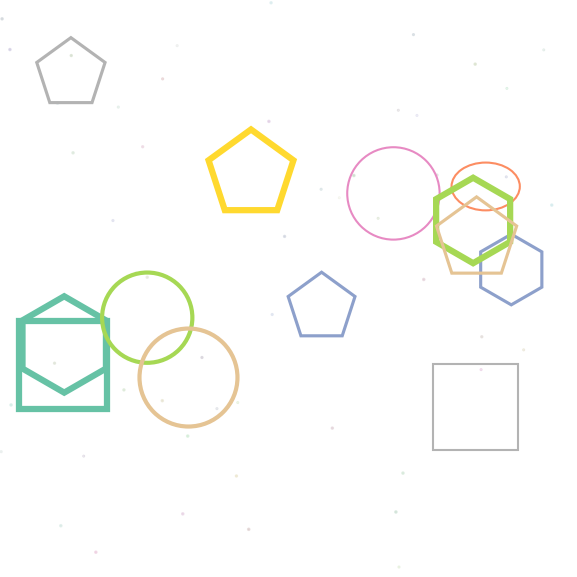[{"shape": "square", "thickness": 3, "radius": 0.38, "center": [0.109, 0.367]}, {"shape": "hexagon", "thickness": 3, "radius": 0.42, "center": [0.111, 0.403]}, {"shape": "oval", "thickness": 1, "radius": 0.3, "center": [0.841, 0.676]}, {"shape": "hexagon", "thickness": 1.5, "radius": 0.31, "center": [0.885, 0.532]}, {"shape": "pentagon", "thickness": 1.5, "radius": 0.3, "center": [0.557, 0.467]}, {"shape": "circle", "thickness": 1, "radius": 0.4, "center": [0.681, 0.664]}, {"shape": "circle", "thickness": 2, "radius": 0.39, "center": [0.255, 0.449]}, {"shape": "hexagon", "thickness": 3, "radius": 0.37, "center": [0.819, 0.617]}, {"shape": "pentagon", "thickness": 3, "radius": 0.39, "center": [0.435, 0.698]}, {"shape": "circle", "thickness": 2, "radius": 0.42, "center": [0.326, 0.345]}, {"shape": "pentagon", "thickness": 1.5, "radius": 0.36, "center": [0.825, 0.585]}, {"shape": "pentagon", "thickness": 1.5, "radius": 0.31, "center": [0.123, 0.872]}, {"shape": "square", "thickness": 1, "radius": 0.37, "center": [0.824, 0.295]}]